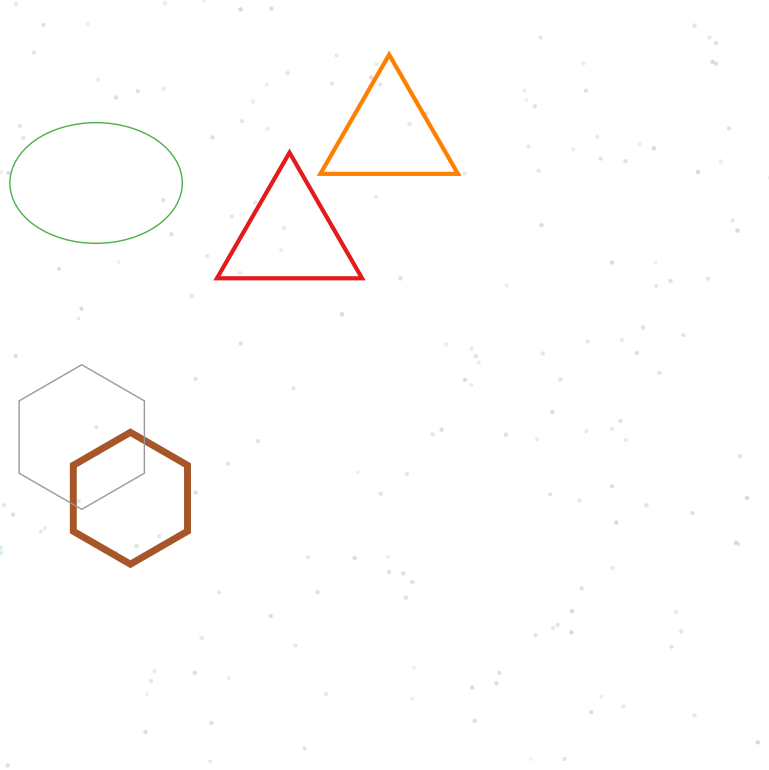[{"shape": "triangle", "thickness": 1.5, "radius": 0.54, "center": [0.376, 0.693]}, {"shape": "oval", "thickness": 0.5, "radius": 0.56, "center": [0.125, 0.762]}, {"shape": "triangle", "thickness": 1.5, "radius": 0.52, "center": [0.505, 0.826]}, {"shape": "hexagon", "thickness": 2.5, "radius": 0.43, "center": [0.169, 0.353]}, {"shape": "hexagon", "thickness": 0.5, "radius": 0.47, "center": [0.106, 0.432]}]